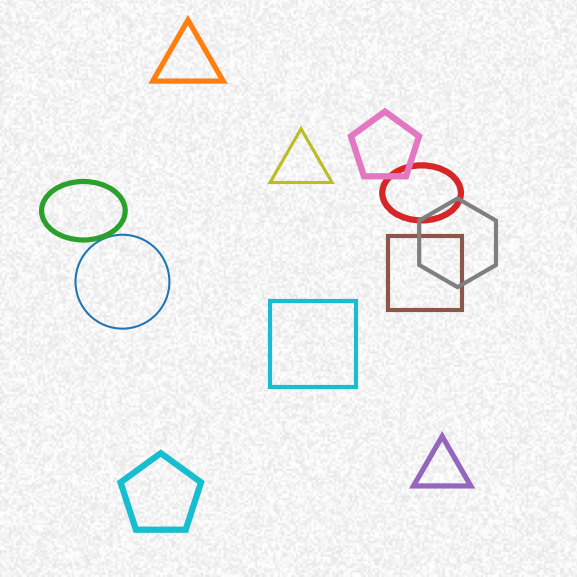[{"shape": "circle", "thickness": 1, "radius": 0.41, "center": [0.212, 0.511]}, {"shape": "triangle", "thickness": 2.5, "radius": 0.35, "center": [0.325, 0.894]}, {"shape": "oval", "thickness": 2.5, "radius": 0.36, "center": [0.144, 0.634]}, {"shape": "oval", "thickness": 3, "radius": 0.34, "center": [0.73, 0.665]}, {"shape": "triangle", "thickness": 2.5, "radius": 0.29, "center": [0.766, 0.186]}, {"shape": "square", "thickness": 2, "radius": 0.32, "center": [0.736, 0.526]}, {"shape": "pentagon", "thickness": 3, "radius": 0.31, "center": [0.667, 0.744]}, {"shape": "hexagon", "thickness": 2, "radius": 0.38, "center": [0.792, 0.579]}, {"shape": "triangle", "thickness": 1.5, "radius": 0.31, "center": [0.521, 0.714]}, {"shape": "square", "thickness": 2, "radius": 0.37, "center": [0.542, 0.404]}, {"shape": "pentagon", "thickness": 3, "radius": 0.37, "center": [0.278, 0.141]}]